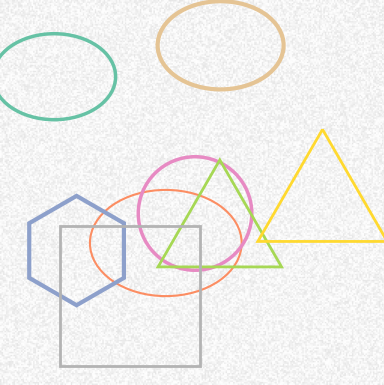[{"shape": "oval", "thickness": 2.5, "radius": 0.8, "center": [0.141, 0.801]}, {"shape": "oval", "thickness": 1.5, "radius": 0.99, "center": [0.431, 0.369]}, {"shape": "hexagon", "thickness": 3, "radius": 0.71, "center": [0.199, 0.349]}, {"shape": "circle", "thickness": 2.5, "radius": 0.74, "center": [0.507, 0.445]}, {"shape": "triangle", "thickness": 2, "radius": 0.93, "center": [0.571, 0.399]}, {"shape": "triangle", "thickness": 2, "radius": 0.97, "center": [0.838, 0.47]}, {"shape": "oval", "thickness": 3, "radius": 0.82, "center": [0.573, 0.882]}, {"shape": "square", "thickness": 2, "radius": 0.91, "center": [0.338, 0.23]}]